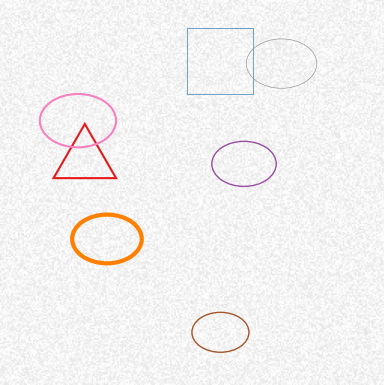[{"shape": "triangle", "thickness": 1.5, "radius": 0.47, "center": [0.22, 0.584]}, {"shape": "square", "thickness": 0.5, "radius": 0.43, "center": [0.571, 0.842]}, {"shape": "oval", "thickness": 1, "radius": 0.42, "center": [0.634, 0.574]}, {"shape": "oval", "thickness": 3, "radius": 0.45, "center": [0.278, 0.379]}, {"shape": "oval", "thickness": 1, "radius": 0.37, "center": [0.573, 0.137]}, {"shape": "oval", "thickness": 1.5, "radius": 0.49, "center": [0.202, 0.687]}, {"shape": "oval", "thickness": 0.5, "radius": 0.46, "center": [0.731, 0.835]}]